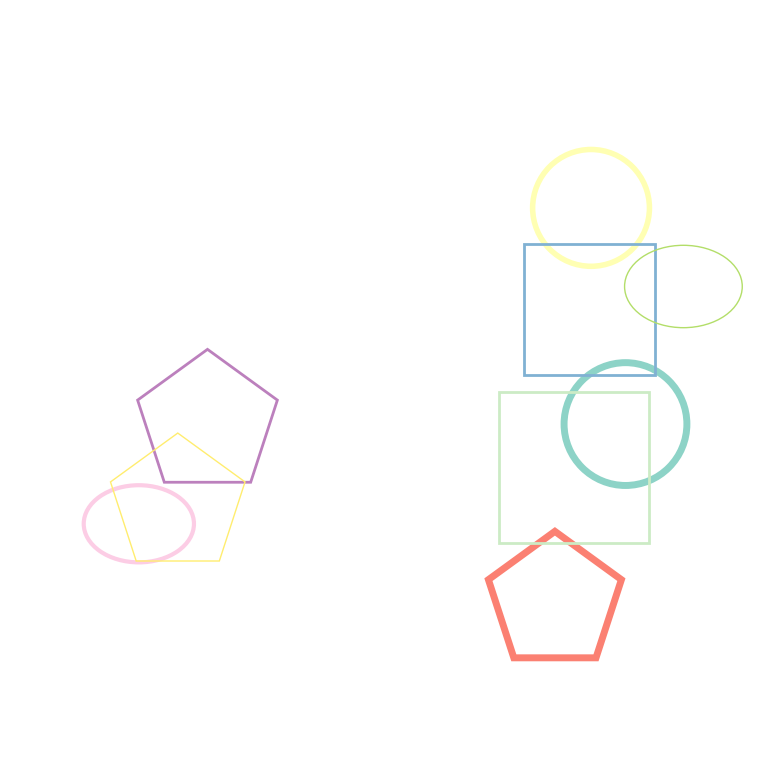[{"shape": "circle", "thickness": 2.5, "radius": 0.4, "center": [0.812, 0.449]}, {"shape": "circle", "thickness": 2, "radius": 0.38, "center": [0.768, 0.73]}, {"shape": "pentagon", "thickness": 2.5, "radius": 0.45, "center": [0.721, 0.219]}, {"shape": "square", "thickness": 1, "radius": 0.43, "center": [0.765, 0.598]}, {"shape": "oval", "thickness": 0.5, "radius": 0.38, "center": [0.888, 0.628]}, {"shape": "oval", "thickness": 1.5, "radius": 0.36, "center": [0.18, 0.32]}, {"shape": "pentagon", "thickness": 1, "radius": 0.48, "center": [0.269, 0.451]}, {"shape": "square", "thickness": 1, "radius": 0.49, "center": [0.745, 0.392]}, {"shape": "pentagon", "thickness": 0.5, "radius": 0.46, "center": [0.231, 0.346]}]